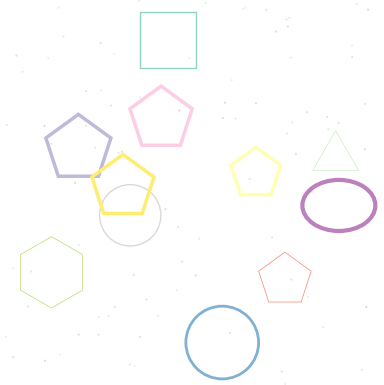[{"shape": "square", "thickness": 1, "radius": 0.36, "center": [0.436, 0.895]}, {"shape": "pentagon", "thickness": 2.5, "radius": 0.34, "center": [0.664, 0.55]}, {"shape": "pentagon", "thickness": 2.5, "radius": 0.44, "center": [0.204, 0.614]}, {"shape": "pentagon", "thickness": 0.5, "radius": 0.36, "center": [0.74, 0.274]}, {"shape": "circle", "thickness": 2, "radius": 0.47, "center": [0.577, 0.11]}, {"shape": "hexagon", "thickness": 0.5, "radius": 0.46, "center": [0.134, 0.293]}, {"shape": "pentagon", "thickness": 2.5, "radius": 0.43, "center": [0.418, 0.691]}, {"shape": "circle", "thickness": 1, "radius": 0.4, "center": [0.338, 0.441]}, {"shape": "oval", "thickness": 3, "radius": 0.47, "center": [0.88, 0.466]}, {"shape": "triangle", "thickness": 0.5, "radius": 0.34, "center": [0.872, 0.592]}, {"shape": "pentagon", "thickness": 2.5, "radius": 0.42, "center": [0.319, 0.514]}]